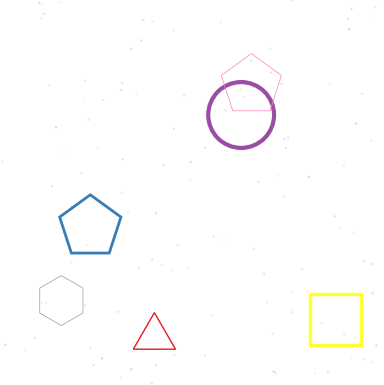[{"shape": "triangle", "thickness": 1, "radius": 0.32, "center": [0.401, 0.125]}, {"shape": "pentagon", "thickness": 2, "radius": 0.42, "center": [0.235, 0.41]}, {"shape": "circle", "thickness": 3, "radius": 0.43, "center": [0.626, 0.701]}, {"shape": "square", "thickness": 2.5, "radius": 0.33, "center": [0.871, 0.17]}, {"shape": "pentagon", "thickness": 0.5, "radius": 0.41, "center": [0.653, 0.779]}, {"shape": "hexagon", "thickness": 0.5, "radius": 0.32, "center": [0.159, 0.219]}]